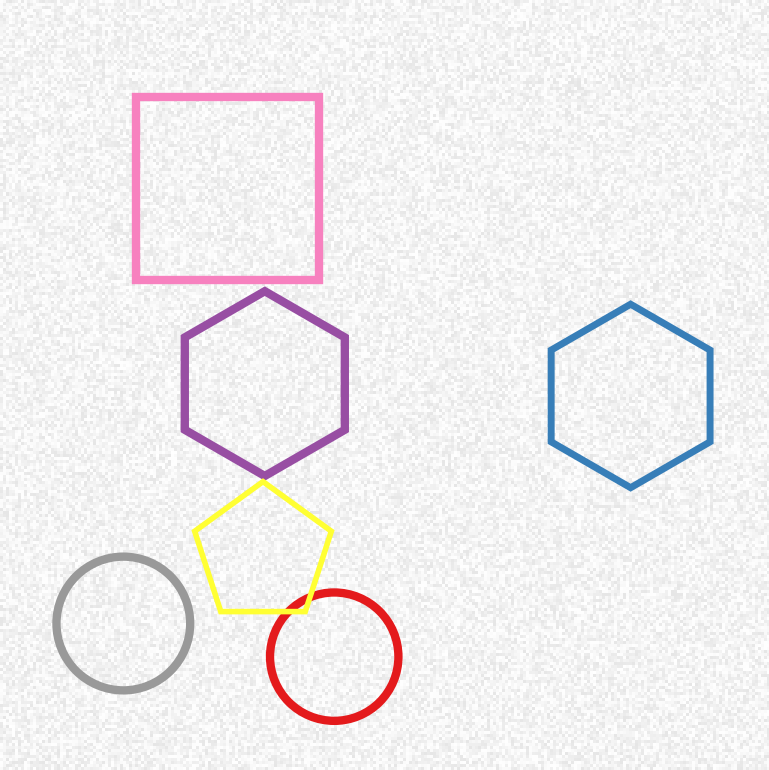[{"shape": "circle", "thickness": 3, "radius": 0.42, "center": [0.434, 0.147]}, {"shape": "hexagon", "thickness": 2.5, "radius": 0.6, "center": [0.819, 0.486]}, {"shape": "hexagon", "thickness": 3, "radius": 0.6, "center": [0.344, 0.502]}, {"shape": "pentagon", "thickness": 2, "radius": 0.47, "center": [0.342, 0.281]}, {"shape": "square", "thickness": 3, "radius": 0.59, "center": [0.295, 0.756]}, {"shape": "circle", "thickness": 3, "radius": 0.43, "center": [0.16, 0.19]}]